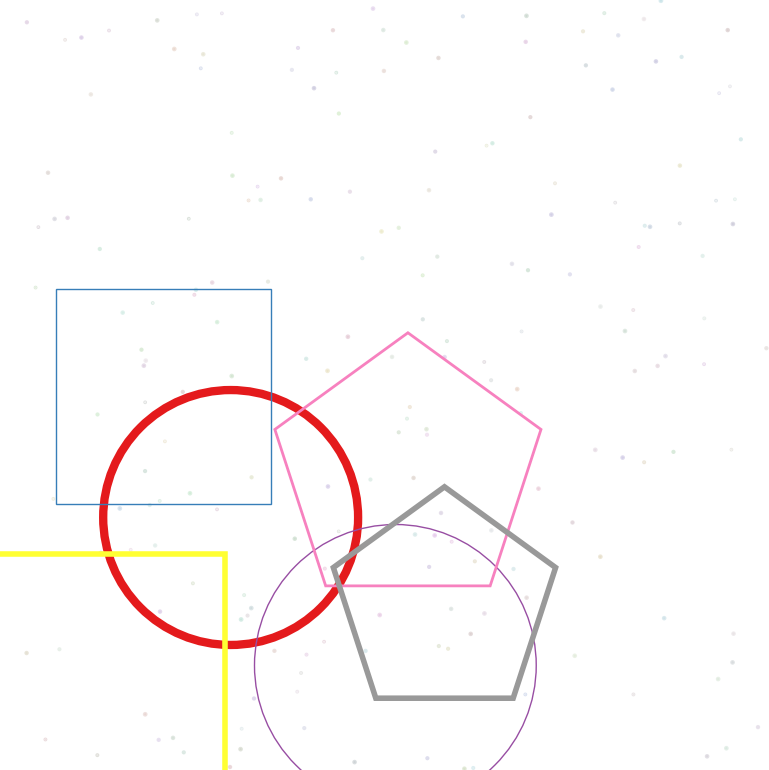[{"shape": "circle", "thickness": 3, "radius": 0.83, "center": [0.3, 0.328]}, {"shape": "square", "thickness": 0.5, "radius": 0.7, "center": [0.213, 0.485]}, {"shape": "circle", "thickness": 0.5, "radius": 0.91, "center": [0.513, 0.136]}, {"shape": "square", "thickness": 2, "radius": 0.84, "center": [0.125, 0.113]}, {"shape": "pentagon", "thickness": 1, "radius": 0.91, "center": [0.53, 0.386]}, {"shape": "pentagon", "thickness": 2, "radius": 0.76, "center": [0.577, 0.216]}]